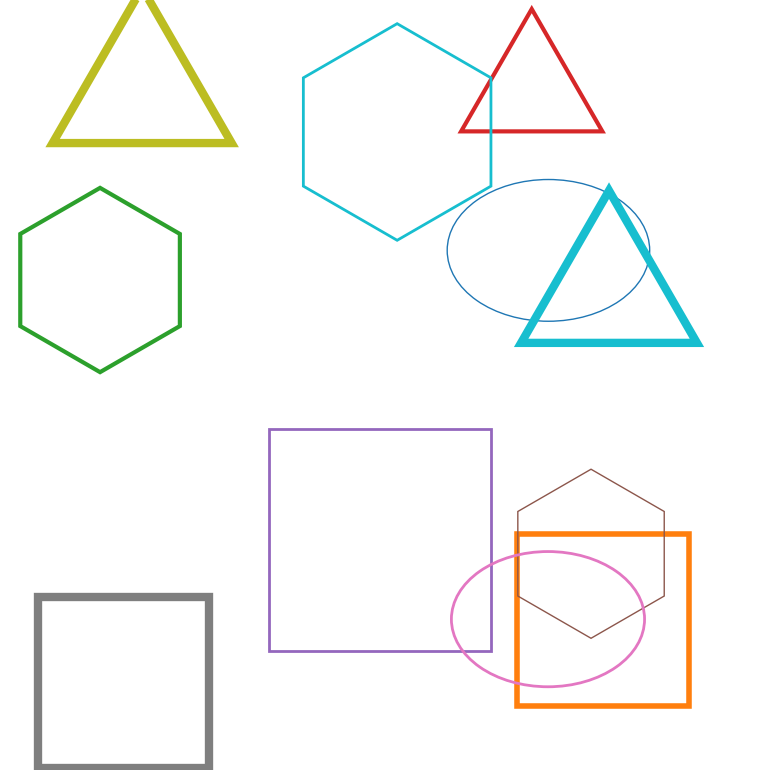[{"shape": "oval", "thickness": 0.5, "radius": 0.66, "center": [0.712, 0.675]}, {"shape": "square", "thickness": 2, "radius": 0.56, "center": [0.783, 0.195]}, {"shape": "hexagon", "thickness": 1.5, "radius": 0.6, "center": [0.13, 0.636]}, {"shape": "triangle", "thickness": 1.5, "radius": 0.53, "center": [0.691, 0.882]}, {"shape": "square", "thickness": 1, "radius": 0.72, "center": [0.494, 0.298]}, {"shape": "hexagon", "thickness": 0.5, "radius": 0.55, "center": [0.768, 0.281]}, {"shape": "oval", "thickness": 1, "radius": 0.63, "center": [0.712, 0.196]}, {"shape": "square", "thickness": 3, "radius": 0.56, "center": [0.161, 0.113]}, {"shape": "triangle", "thickness": 3, "radius": 0.67, "center": [0.185, 0.881]}, {"shape": "triangle", "thickness": 3, "radius": 0.66, "center": [0.791, 0.621]}, {"shape": "hexagon", "thickness": 1, "radius": 0.7, "center": [0.516, 0.829]}]